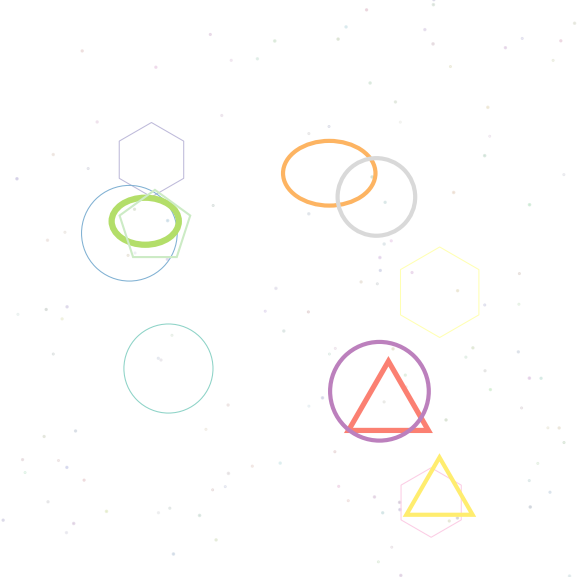[{"shape": "circle", "thickness": 0.5, "radius": 0.39, "center": [0.292, 0.361]}, {"shape": "hexagon", "thickness": 0.5, "radius": 0.39, "center": [0.761, 0.493]}, {"shape": "hexagon", "thickness": 0.5, "radius": 0.32, "center": [0.262, 0.723]}, {"shape": "triangle", "thickness": 2.5, "radius": 0.4, "center": [0.673, 0.294]}, {"shape": "circle", "thickness": 0.5, "radius": 0.41, "center": [0.224, 0.595]}, {"shape": "oval", "thickness": 2, "radius": 0.4, "center": [0.57, 0.699]}, {"shape": "oval", "thickness": 3, "radius": 0.29, "center": [0.251, 0.616]}, {"shape": "hexagon", "thickness": 0.5, "radius": 0.3, "center": [0.747, 0.129]}, {"shape": "circle", "thickness": 2, "radius": 0.34, "center": [0.652, 0.658]}, {"shape": "circle", "thickness": 2, "radius": 0.43, "center": [0.657, 0.322]}, {"shape": "pentagon", "thickness": 1, "radius": 0.32, "center": [0.268, 0.606]}, {"shape": "triangle", "thickness": 2, "radius": 0.33, "center": [0.761, 0.141]}]